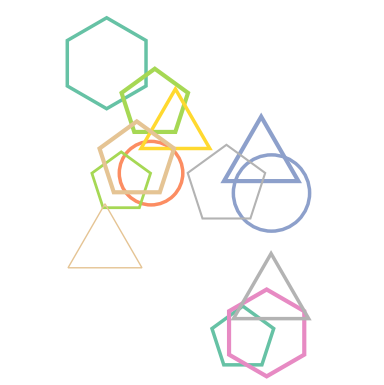[{"shape": "hexagon", "thickness": 2.5, "radius": 0.59, "center": [0.277, 0.836]}, {"shape": "pentagon", "thickness": 2.5, "radius": 0.42, "center": [0.631, 0.121]}, {"shape": "circle", "thickness": 2.5, "radius": 0.41, "center": [0.392, 0.55]}, {"shape": "triangle", "thickness": 3, "radius": 0.56, "center": [0.678, 0.585]}, {"shape": "circle", "thickness": 2.5, "radius": 0.5, "center": [0.705, 0.499]}, {"shape": "hexagon", "thickness": 3, "radius": 0.56, "center": [0.693, 0.135]}, {"shape": "pentagon", "thickness": 3, "radius": 0.45, "center": [0.402, 0.731]}, {"shape": "pentagon", "thickness": 2, "radius": 0.4, "center": [0.315, 0.525]}, {"shape": "triangle", "thickness": 2.5, "radius": 0.52, "center": [0.456, 0.666]}, {"shape": "pentagon", "thickness": 3, "radius": 0.51, "center": [0.355, 0.583]}, {"shape": "triangle", "thickness": 1, "radius": 0.55, "center": [0.273, 0.36]}, {"shape": "pentagon", "thickness": 1.5, "radius": 0.53, "center": [0.588, 0.518]}, {"shape": "triangle", "thickness": 2.5, "radius": 0.56, "center": [0.704, 0.229]}]